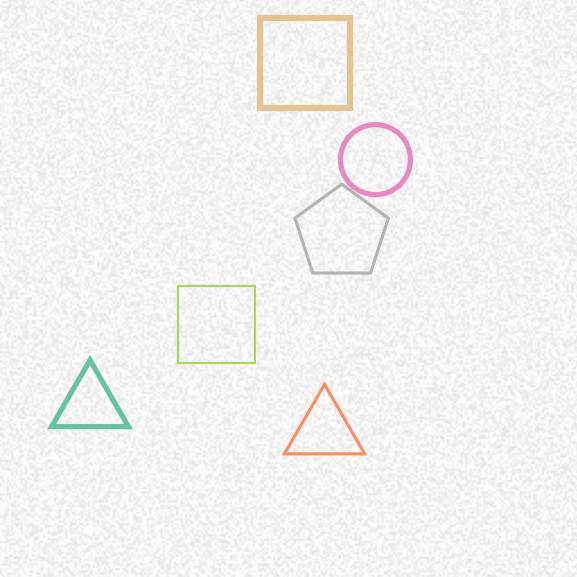[{"shape": "triangle", "thickness": 2.5, "radius": 0.38, "center": [0.156, 0.299]}, {"shape": "triangle", "thickness": 1.5, "radius": 0.4, "center": [0.562, 0.253]}, {"shape": "circle", "thickness": 2.5, "radius": 0.3, "center": [0.65, 0.723]}, {"shape": "square", "thickness": 1, "radius": 0.33, "center": [0.374, 0.437]}, {"shape": "square", "thickness": 3, "radius": 0.39, "center": [0.528, 0.89]}, {"shape": "pentagon", "thickness": 1.5, "radius": 0.43, "center": [0.592, 0.595]}]